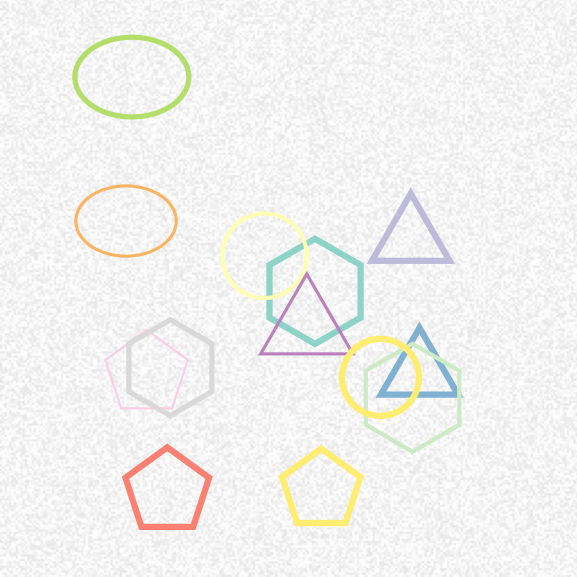[{"shape": "hexagon", "thickness": 3, "radius": 0.46, "center": [0.546, 0.495]}, {"shape": "circle", "thickness": 2, "radius": 0.37, "center": [0.458, 0.556]}, {"shape": "triangle", "thickness": 3, "radius": 0.39, "center": [0.711, 0.586]}, {"shape": "pentagon", "thickness": 3, "radius": 0.38, "center": [0.29, 0.148]}, {"shape": "triangle", "thickness": 3, "radius": 0.39, "center": [0.726, 0.354]}, {"shape": "oval", "thickness": 1.5, "radius": 0.43, "center": [0.218, 0.616]}, {"shape": "oval", "thickness": 2.5, "radius": 0.49, "center": [0.228, 0.866]}, {"shape": "pentagon", "thickness": 1, "radius": 0.37, "center": [0.254, 0.353]}, {"shape": "hexagon", "thickness": 2.5, "radius": 0.42, "center": [0.295, 0.362]}, {"shape": "triangle", "thickness": 1.5, "radius": 0.46, "center": [0.531, 0.432]}, {"shape": "hexagon", "thickness": 2, "radius": 0.47, "center": [0.714, 0.31]}, {"shape": "pentagon", "thickness": 3, "radius": 0.36, "center": [0.556, 0.151]}, {"shape": "circle", "thickness": 3, "radius": 0.33, "center": [0.659, 0.346]}]